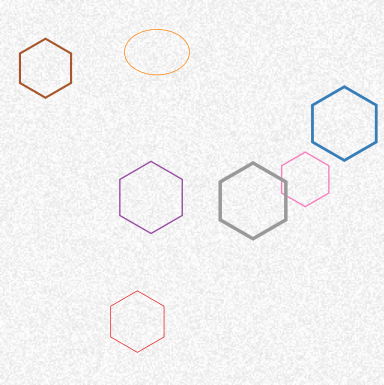[{"shape": "hexagon", "thickness": 0.5, "radius": 0.4, "center": [0.357, 0.165]}, {"shape": "hexagon", "thickness": 2, "radius": 0.48, "center": [0.894, 0.679]}, {"shape": "hexagon", "thickness": 1, "radius": 0.47, "center": [0.392, 0.487]}, {"shape": "oval", "thickness": 0.5, "radius": 0.42, "center": [0.408, 0.865]}, {"shape": "hexagon", "thickness": 1.5, "radius": 0.38, "center": [0.118, 0.823]}, {"shape": "hexagon", "thickness": 1, "radius": 0.35, "center": [0.793, 0.534]}, {"shape": "hexagon", "thickness": 2.5, "radius": 0.49, "center": [0.657, 0.478]}]